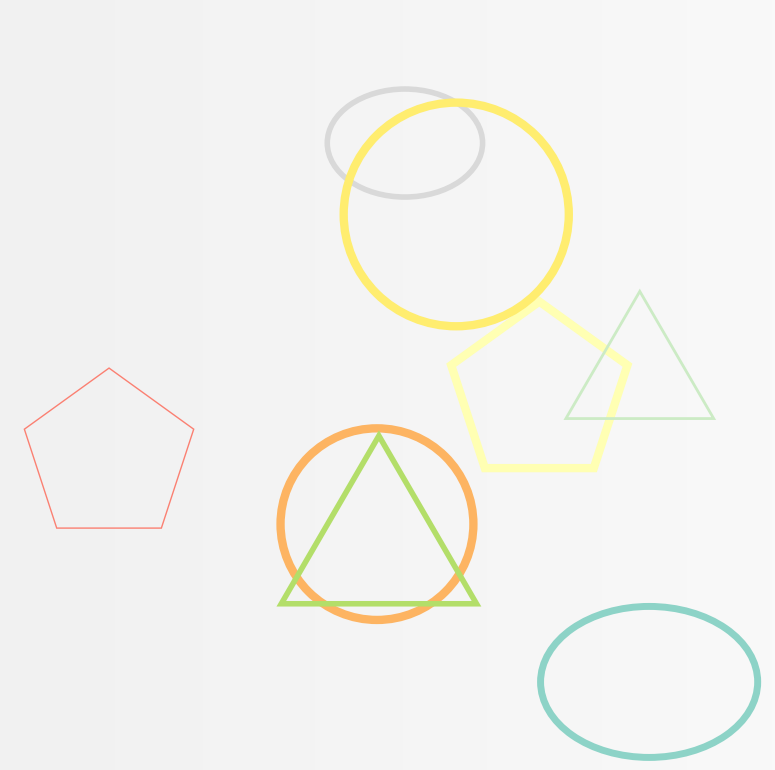[{"shape": "oval", "thickness": 2.5, "radius": 0.7, "center": [0.838, 0.114]}, {"shape": "pentagon", "thickness": 3, "radius": 0.6, "center": [0.696, 0.489]}, {"shape": "pentagon", "thickness": 0.5, "radius": 0.57, "center": [0.141, 0.407]}, {"shape": "circle", "thickness": 3, "radius": 0.62, "center": [0.486, 0.319]}, {"shape": "triangle", "thickness": 2, "radius": 0.73, "center": [0.489, 0.289]}, {"shape": "oval", "thickness": 2, "radius": 0.5, "center": [0.522, 0.814]}, {"shape": "triangle", "thickness": 1, "radius": 0.55, "center": [0.826, 0.511]}, {"shape": "circle", "thickness": 3, "radius": 0.73, "center": [0.589, 0.721]}]